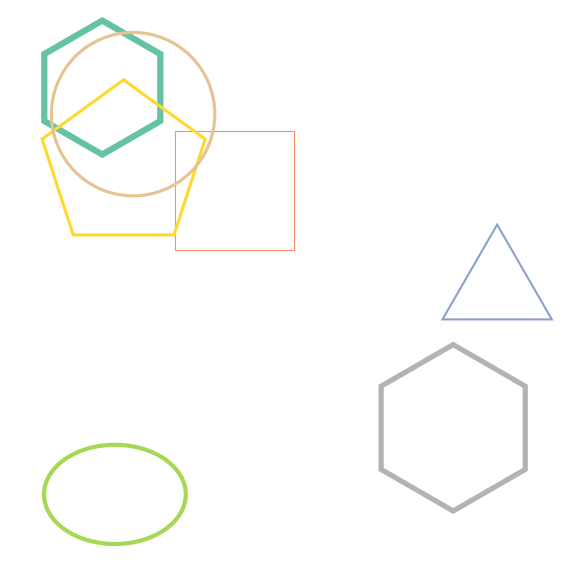[{"shape": "hexagon", "thickness": 3, "radius": 0.58, "center": [0.177, 0.848]}, {"shape": "square", "thickness": 0.5, "radius": 0.52, "center": [0.405, 0.67]}, {"shape": "triangle", "thickness": 1, "radius": 0.55, "center": [0.861, 0.501]}, {"shape": "oval", "thickness": 2, "radius": 0.61, "center": [0.199, 0.143]}, {"shape": "pentagon", "thickness": 1.5, "radius": 0.74, "center": [0.214, 0.712]}, {"shape": "circle", "thickness": 1.5, "radius": 0.71, "center": [0.231, 0.801]}, {"shape": "hexagon", "thickness": 2.5, "radius": 0.72, "center": [0.785, 0.258]}]